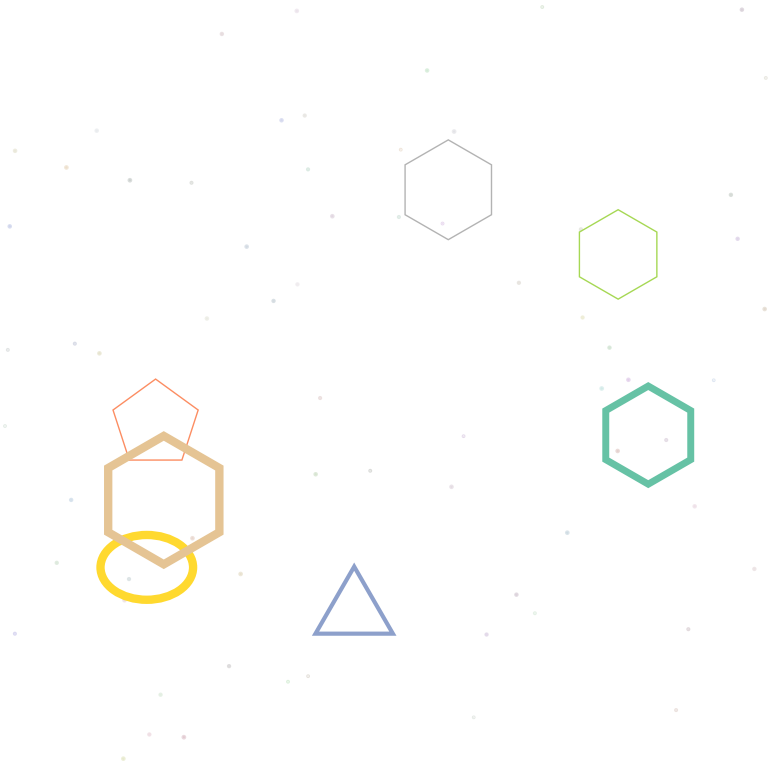[{"shape": "hexagon", "thickness": 2.5, "radius": 0.32, "center": [0.842, 0.435]}, {"shape": "pentagon", "thickness": 0.5, "radius": 0.29, "center": [0.202, 0.45]}, {"shape": "triangle", "thickness": 1.5, "radius": 0.29, "center": [0.46, 0.206]}, {"shape": "hexagon", "thickness": 0.5, "radius": 0.29, "center": [0.803, 0.67]}, {"shape": "oval", "thickness": 3, "radius": 0.3, "center": [0.191, 0.263]}, {"shape": "hexagon", "thickness": 3, "radius": 0.42, "center": [0.213, 0.35]}, {"shape": "hexagon", "thickness": 0.5, "radius": 0.32, "center": [0.582, 0.754]}]